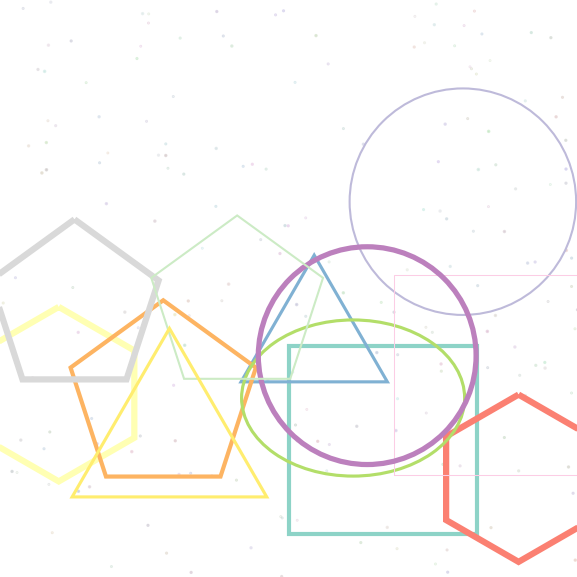[{"shape": "square", "thickness": 2, "radius": 0.81, "center": [0.663, 0.237]}, {"shape": "hexagon", "thickness": 3, "radius": 0.76, "center": [0.102, 0.317]}, {"shape": "circle", "thickness": 1, "radius": 0.98, "center": [0.802, 0.65]}, {"shape": "hexagon", "thickness": 3, "radius": 0.72, "center": [0.898, 0.171]}, {"shape": "triangle", "thickness": 1.5, "radius": 0.73, "center": [0.544, 0.411]}, {"shape": "pentagon", "thickness": 2, "radius": 0.84, "center": [0.283, 0.31]}, {"shape": "oval", "thickness": 1.5, "radius": 0.97, "center": [0.611, 0.31]}, {"shape": "square", "thickness": 0.5, "radius": 0.87, "center": [0.855, 0.349]}, {"shape": "pentagon", "thickness": 3, "radius": 0.77, "center": [0.129, 0.466]}, {"shape": "circle", "thickness": 2.5, "radius": 0.94, "center": [0.636, 0.383]}, {"shape": "pentagon", "thickness": 1, "radius": 0.78, "center": [0.411, 0.47]}, {"shape": "triangle", "thickness": 1.5, "radius": 0.97, "center": [0.293, 0.236]}]